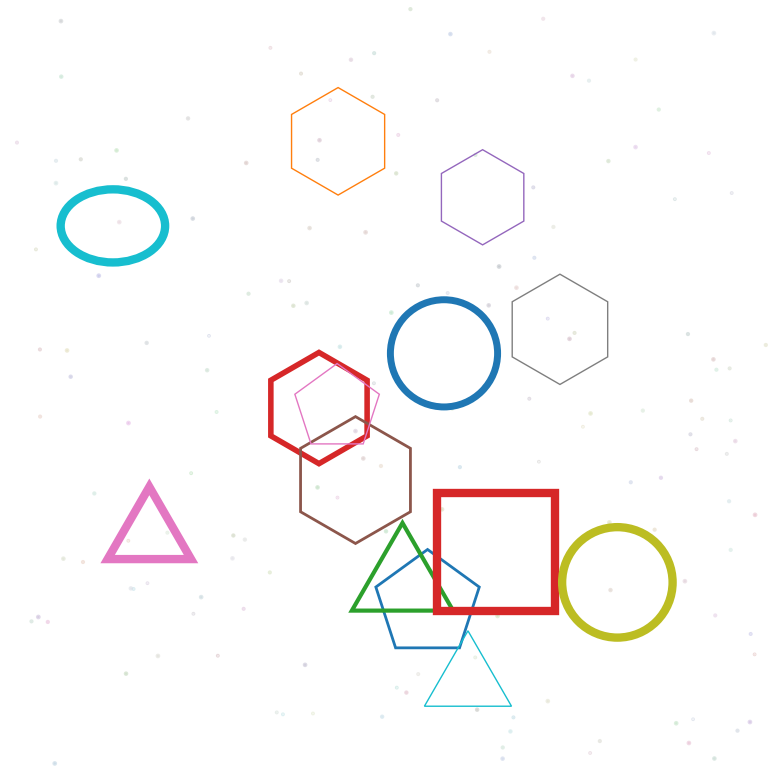[{"shape": "circle", "thickness": 2.5, "radius": 0.35, "center": [0.577, 0.541]}, {"shape": "pentagon", "thickness": 1, "radius": 0.35, "center": [0.555, 0.216]}, {"shape": "hexagon", "thickness": 0.5, "radius": 0.35, "center": [0.439, 0.816]}, {"shape": "triangle", "thickness": 1.5, "radius": 0.38, "center": [0.523, 0.245]}, {"shape": "hexagon", "thickness": 2, "radius": 0.36, "center": [0.414, 0.47]}, {"shape": "square", "thickness": 3, "radius": 0.38, "center": [0.644, 0.283]}, {"shape": "hexagon", "thickness": 0.5, "radius": 0.31, "center": [0.627, 0.744]}, {"shape": "hexagon", "thickness": 1, "radius": 0.41, "center": [0.462, 0.377]}, {"shape": "triangle", "thickness": 3, "radius": 0.31, "center": [0.194, 0.305]}, {"shape": "pentagon", "thickness": 0.5, "radius": 0.29, "center": [0.438, 0.47]}, {"shape": "hexagon", "thickness": 0.5, "radius": 0.36, "center": [0.727, 0.572]}, {"shape": "circle", "thickness": 3, "radius": 0.36, "center": [0.802, 0.244]}, {"shape": "oval", "thickness": 3, "radius": 0.34, "center": [0.147, 0.707]}, {"shape": "triangle", "thickness": 0.5, "radius": 0.33, "center": [0.608, 0.115]}]